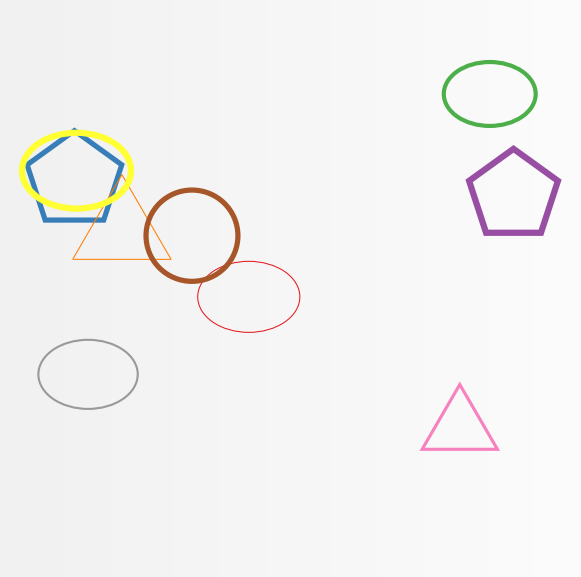[{"shape": "oval", "thickness": 0.5, "radius": 0.44, "center": [0.428, 0.485]}, {"shape": "pentagon", "thickness": 2.5, "radius": 0.43, "center": [0.128, 0.687]}, {"shape": "oval", "thickness": 2, "radius": 0.4, "center": [0.843, 0.836]}, {"shape": "pentagon", "thickness": 3, "radius": 0.4, "center": [0.883, 0.661]}, {"shape": "triangle", "thickness": 0.5, "radius": 0.49, "center": [0.21, 0.599]}, {"shape": "oval", "thickness": 3, "radius": 0.47, "center": [0.132, 0.704]}, {"shape": "circle", "thickness": 2.5, "radius": 0.4, "center": [0.33, 0.591]}, {"shape": "triangle", "thickness": 1.5, "radius": 0.37, "center": [0.791, 0.259]}, {"shape": "oval", "thickness": 1, "radius": 0.43, "center": [0.151, 0.351]}]